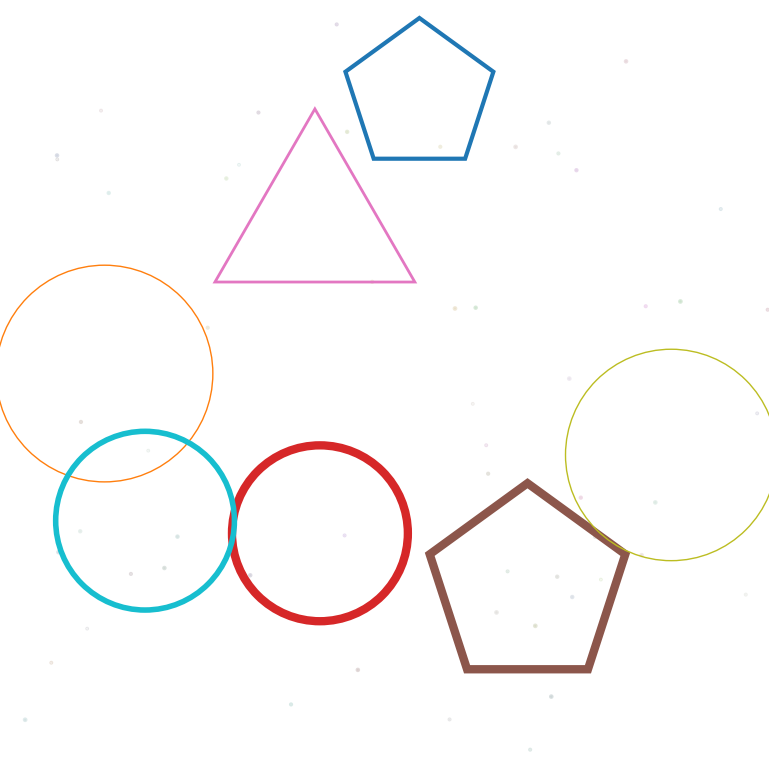[{"shape": "pentagon", "thickness": 1.5, "radius": 0.51, "center": [0.545, 0.876]}, {"shape": "circle", "thickness": 0.5, "radius": 0.7, "center": [0.136, 0.515]}, {"shape": "circle", "thickness": 3, "radius": 0.57, "center": [0.415, 0.307]}, {"shape": "pentagon", "thickness": 3, "radius": 0.67, "center": [0.685, 0.239]}, {"shape": "triangle", "thickness": 1, "radius": 0.75, "center": [0.409, 0.709]}, {"shape": "circle", "thickness": 0.5, "radius": 0.69, "center": [0.872, 0.409]}, {"shape": "circle", "thickness": 2, "radius": 0.58, "center": [0.188, 0.324]}]